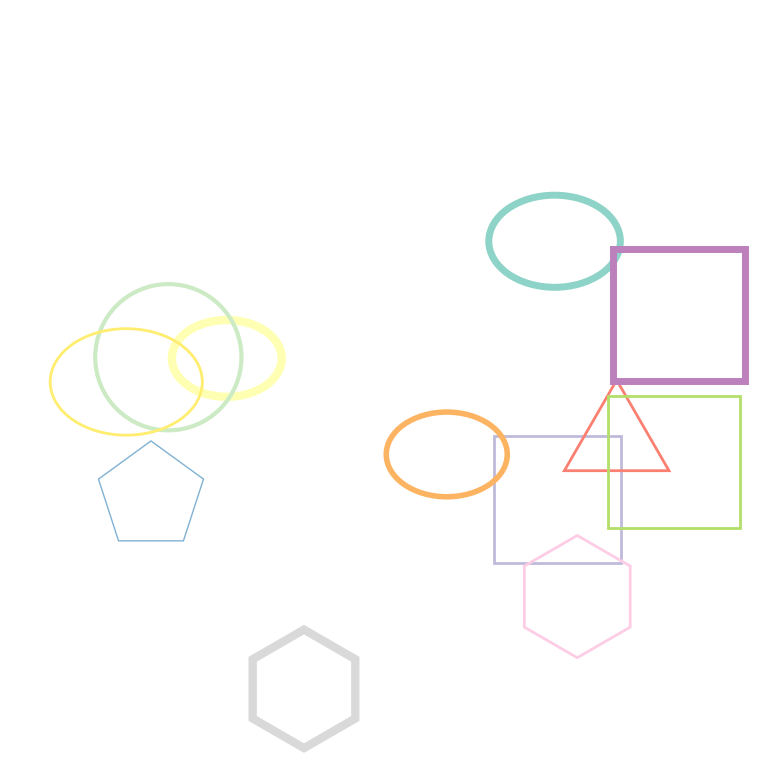[{"shape": "oval", "thickness": 2.5, "radius": 0.43, "center": [0.72, 0.687]}, {"shape": "oval", "thickness": 3, "radius": 0.36, "center": [0.295, 0.535]}, {"shape": "square", "thickness": 1, "radius": 0.41, "center": [0.724, 0.351]}, {"shape": "triangle", "thickness": 1, "radius": 0.39, "center": [0.801, 0.428]}, {"shape": "pentagon", "thickness": 0.5, "radius": 0.36, "center": [0.196, 0.356]}, {"shape": "oval", "thickness": 2, "radius": 0.39, "center": [0.58, 0.41]}, {"shape": "square", "thickness": 1, "radius": 0.43, "center": [0.875, 0.4]}, {"shape": "hexagon", "thickness": 1, "radius": 0.4, "center": [0.75, 0.225]}, {"shape": "hexagon", "thickness": 3, "radius": 0.38, "center": [0.395, 0.105]}, {"shape": "square", "thickness": 2.5, "radius": 0.43, "center": [0.882, 0.591]}, {"shape": "circle", "thickness": 1.5, "radius": 0.47, "center": [0.219, 0.536]}, {"shape": "oval", "thickness": 1, "radius": 0.49, "center": [0.164, 0.504]}]